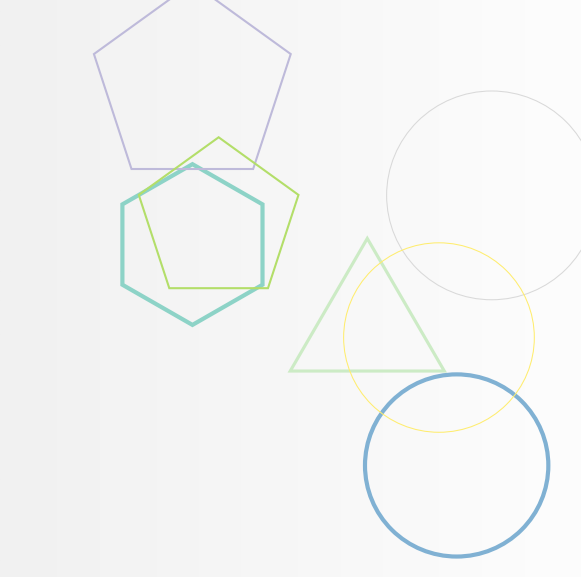[{"shape": "hexagon", "thickness": 2, "radius": 0.7, "center": [0.331, 0.576]}, {"shape": "pentagon", "thickness": 1, "radius": 0.89, "center": [0.331, 0.851]}, {"shape": "circle", "thickness": 2, "radius": 0.79, "center": [0.786, 0.193]}, {"shape": "pentagon", "thickness": 1, "radius": 0.72, "center": [0.376, 0.617]}, {"shape": "circle", "thickness": 0.5, "radius": 0.9, "center": [0.846, 0.661]}, {"shape": "triangle", "thickness": 1.5, "radius": 0.77, "center": [0.632, 0.433]}, {"shape": "circle", "thickness": 0.5, "radius": 0.82, "center": [0.755, 0.415]}]